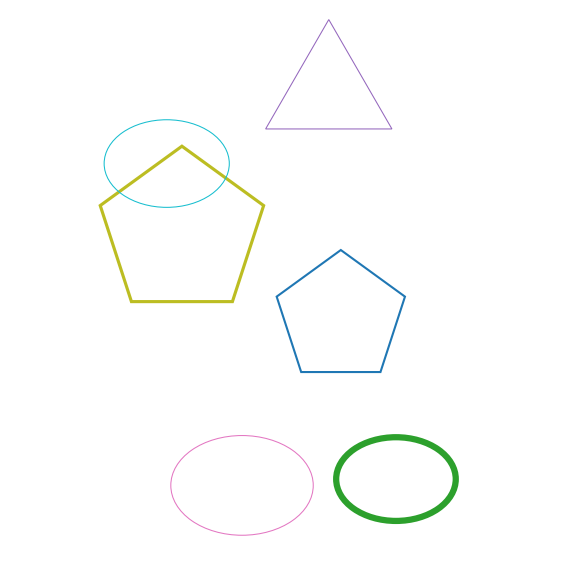[{"shape": "pentagon", "thickness": 1, "radius": 0.58, "center": [0.59, 0.449]}, {"shape": "oval", "thickness": 3, "radius": 0.52, "center": [0.686, 0.17]}, {"shape": "triangle", "thickness": 0.5, "radius": 0.63, "center": [0.569, 0.839]}, {"shape": "oval", "thickness": 0.5, "radius": 0.62, "center": [0.419, 0.159]}, {"shape": "pentagon", "thickness": 1.5, "radius": 0.74, "center": [0.315, 0.597]}, {"shape": "oval", "thickness": 0.5, "radius": 0.54, "center": [0.289, 0.716]}]